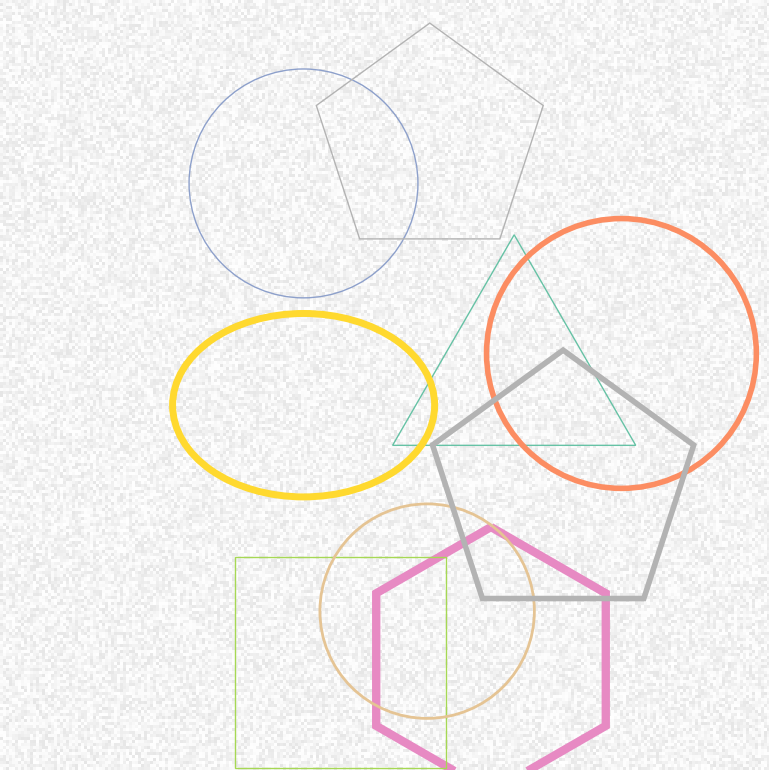[{"shape": "triangle", "thickness": 0.5, "radius": 0.91, "center": [0.668, 0.513]}, {"shape": "circle", "thickness": 2, "radius": 0.88, "center": [0.807, 0.541]}, {"shape": "circle", "thickness": 0.5, "radius": 0.74, "center": [0.394, 0.762]}, {"shape": "hexagon", "thickness": 3, "radius": 0.86, "center": [0.638, 0.143]}, {"shape": "square", "thickness": 0.5, "radius": 0.68, "center": [0.442, 0.139]}, {"shape": "oval", "thickness": 2.5, "radius": 0.85, "center": [0.394, 0.474]}, {"shape": "circle", "thickness": 1, "radius": 0.7, "center": [0.555, 0.206]}, {"shape": "pentagon", "thickness": 2, "radius": 0.89, "center": [0.731, 0.367]}, {"shape": "pentagon", "thickness": 0.5, "radius": 0.77, "center": [0.558, 0.815]}]